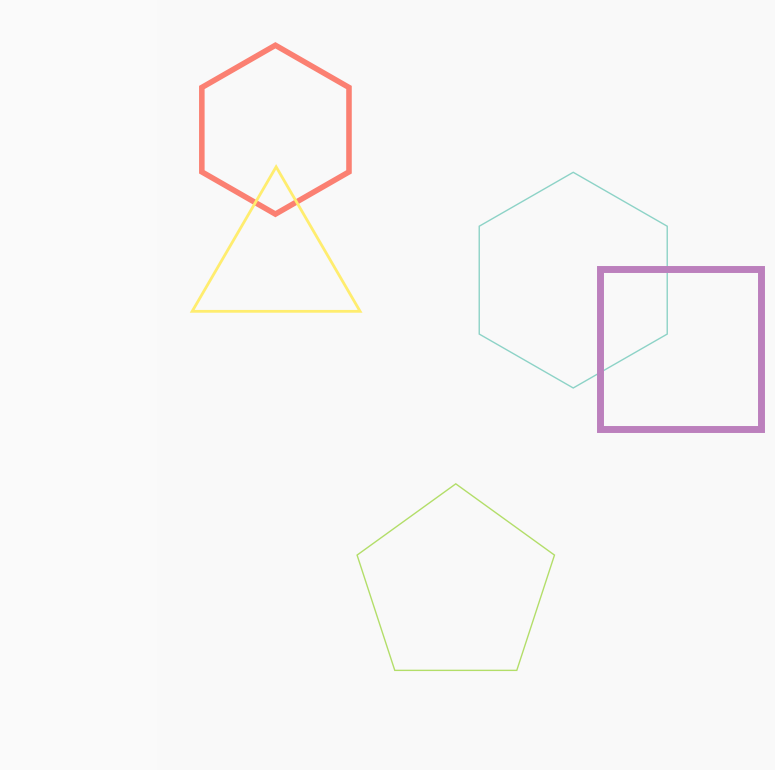[{"shape": "hexagon", "thickness": 0.5, "radius": 0.7, "center": [0.74, 0.636]}, {"shape": "hexagon", "thickness": 2, "radius": 0.55, "center": [0.355, 0.832]}, {"shape": "pentagon", "thickness": 0.5, "radius": 0.67, "center": [0.588, 0.238]}, {"shape": "square", "thickness": 2.5, "radius": 0.52, "center": [0.878, 0.547]}, {"shape": "triangle", "thickness": 1, "radius": 0.63, "center": [0.356, 0.658]}]